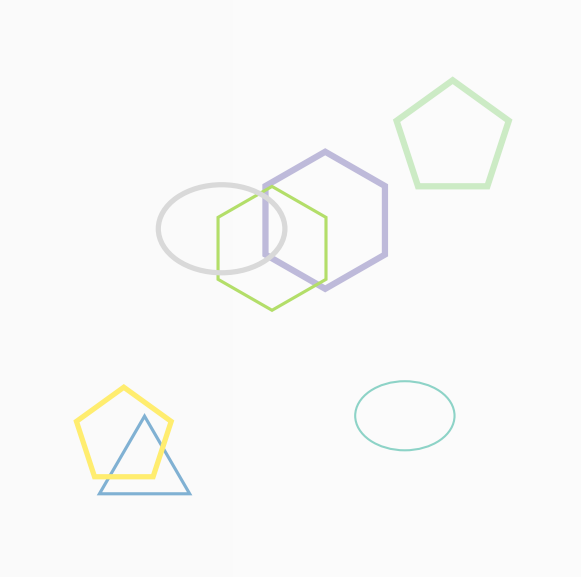[{"shape": "oval", "thickness": 1, "radius": 0.43, "center": [0.697, 0.279]}, {"shape": "hexagon", "thickness": 3, "radius": 0.59, "center": [0.559, 0.618]}, {"shape": "triangle", "thickness": 1.5, "radius": 0.45, "center": [0.249, 0.189]}, {"shape": "hexagon", "thickness": 1.5, "radius": 0.54, "center": [0.468, 0.569]}, {"shape": "oval", "thickness": 2.5, "radius": 0.54, "center": [0.381, 0.603]}, {"shape": "pentagon", "thickness": 3, "radius": 0.51, "center": [0.779, 0.759]}, {"shape": "pentagon", "thickness": 2.5, "radius": 0.43, "center": [0.213, 0.243]}]